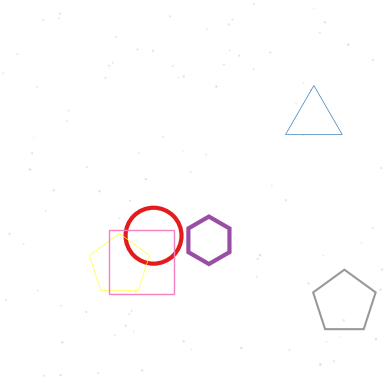[{"shape": "circle", "thickness": 3, "radius": 0.36, "center": [0.399, 0.388]}, {"shape": "triangle", "thickness": 0.5, "radius": 0.42, "center": [0.815, 0.693]}, {"shape": "hexagon", "thickness": 3, "radius": 0.31, "center": [0.543, 0.376]}, {"shape": "pentagon", "thickness": 0.5, "radius": 0.41, "center": [0.31, 0.311]}, {"shape": "square", "thickness": 1, "radius": 0.42, "center": [0.367, 0.319]}, {"shape": "pentagon", "thickness": 1.5, "radius": 0.43, "center": [0.895, 0.214]}]